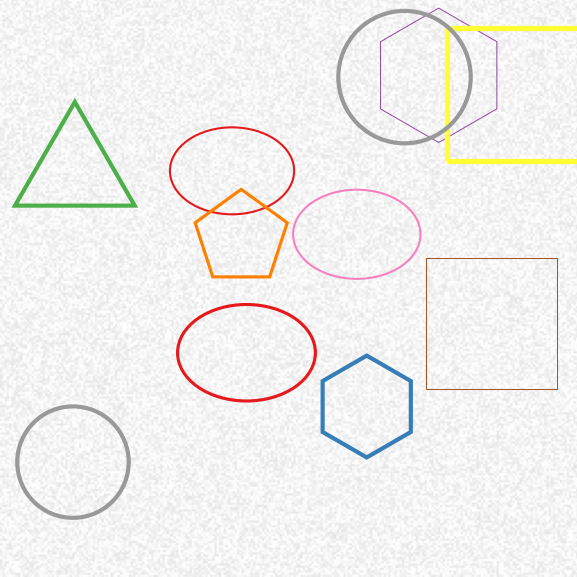[{"shape": "oval", "thickness": 1.5, "radius": 0.6, "center": [0.427, 0.388]}, {"shape": "oval", "thickness": 1, "radius": 0.54, "center": [0.402, 0.703]}, {"shape": "hexagon", "thickness": 2, "radius": 0.44, "center": [0.635, 0.295]}, {"shape": "triangle", "thickness": 2, "radius": 0.6, "center": [0.13, 0.703]}, {"shape": "hexagon", "thickness": 0.5, "radius": 0.58, "center": [0.76, 0.869]}, {"shape": "pentagon", "thickness": 1.5, "radius": 0.42, "center": [0.418, 0.587]}, {"shape": "square", "thickness": 2.5, "radius": 0.57, "center": [0.888, 0.835]}, {"shape": "square", "thickness": 0.5, "radius": 0.57, "center": [0.851, 0.439]}, {"shape": "oval", "thickness": 1, "radius": 0.55, "center": [0.618, 0.593]}, {"shape": "circle", "thickness": 2, "radius": 0.57, "center": [0.701, 0.866]}, {"shape": "circle", "thickness": 2, "radius": 0.48, "center": [0.126, 0.199]}]